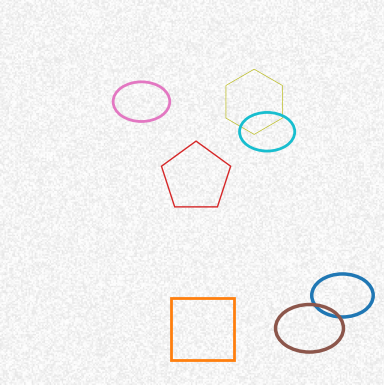[{"shape": "oval", "thickness": 2.5, "radius": 0.4, "center": [0.89, 0.233]}, {"shape": "square", "thickness": 2, "radius": 0.4, "center": [0.526, 0.146]}, {"shape": "pentagon", "thickness": 1, "radius": 0.47, "center": [0.509, 0.539]}, {"shape": "oval", "thickness": 2.5, "radius": 0.44, "center": [0.804, 0.147]}, {"shape": "oval", "thickness": 2, "radius": 0.37, "center": [0.367, 0.736]}, {"shape": "hexagon", "thickness": 0.5, "radius": 0.42, "center": [0.66, 0.736]}, {"shape": "oval", "thickness": 2, "radius": 0.36, "center": [0.694, 0.658]}]